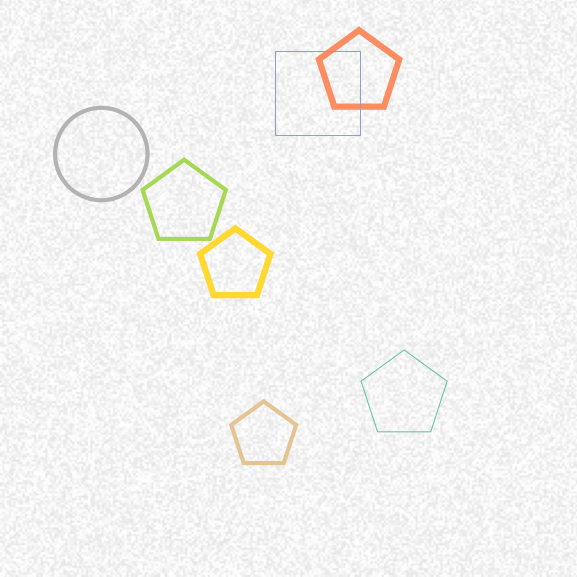[{"shape": "pentagon", "thickness": 0.5, "radius": 0.39, "center": [0.7, 0.315]}, {"shape": "pentagon", "thickness": 3, "radius": 0.37, "center": [0.622, 0.874]}, {"shape": "square", "thickness": 0.5, "radius": 0.37, "center": [0.55, 0.838]}, {"shape": "pentagon", "thickness": 2, "radius": 0.38, "center": [0.319, 0.647]}, {"shape": "pentagon", "thickness": 3, "radius": 0.32, "center": [0.407, 0.54]}, {"shape": "pentagon", "thickness": 2, "radius": 0.3, "center": [0.457, 0.245]}, {"shape": "circle", "thickness": 2, "radius": 0.4, "center": [0.175, 0.732]}]